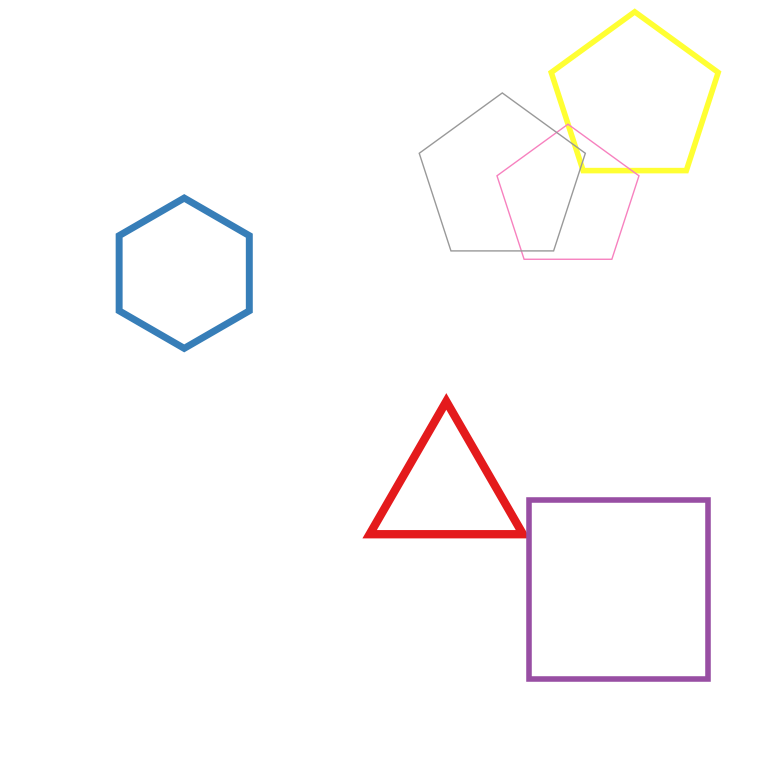[{"shape": "triangle", "thickness": 3, "radius": 0.57, "center": [0.58, 0.364]}, {"shape": "hexagon", "thickness": 2.5, "radius": 0.49, "center": [0.239, 0.645]}, {"shape": "square", "thickness": 2, "radius": 0.58, "center": [0.803, 0.235]}, {"shape": "pentagon", "thickness": 2, "radius": 0.57, "center": [0.824, 0.871]}, {"shape": "pentagon", "thickness": 0.5, "radius": 0.48, "center": [0.738, 0.742]}, {"shape": "pentagon", "thickness": 0.5, "radius": 0.57, "center": [0.652, 0.766]}]